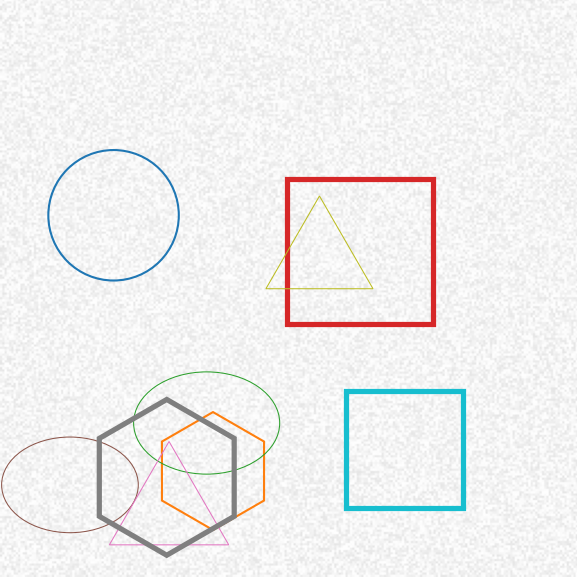[{"shape": "circle", "thickness": 1, "radius": 0.56, "center": [0.197, 0.626]}, {"shape": "hexagon", "thickness": 1, "radius": 0.51, "center": [0.369, 0.183]}, {"shape": "oval", "thickness": 0.5, "radius": 0.63, "center": [0.358, 0.267]}, {"shape": "square", "thickness": 2.5, "radius": 0.63, "center": [0.623, 0.564]}, {"shape": "oval", "thickness": 0.5, "radius": 0.59, "center": [0.121, 0.16]}, {"shape": "triangle", "thickness": 0.5, "radius": 0.6, "center": [0.293, 0.115]}, {"shape": "hexagon", "thickness": 2.5, "radius": 0.67, "center": [0.289, 0.173]}, {"shape": "triangle", "thickness": 0.5, "radius": 0.54, "center": [0.553, 0.553]}, {"shape": "square", "thickness": 2.5, "radius": 0.51, "center": [0.7, 0.221]}]